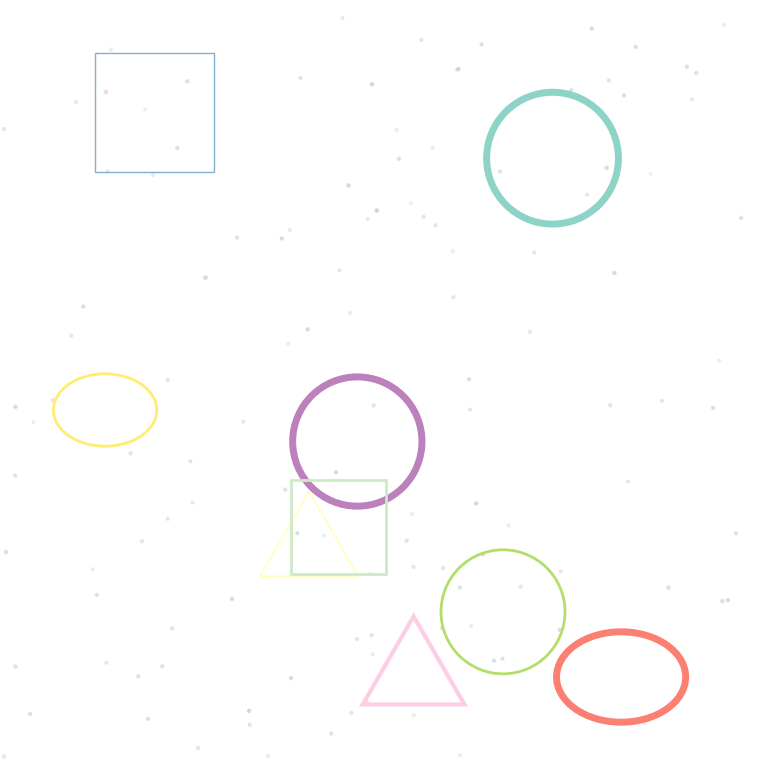[{"shape": "circle", "thickness": 2.5, "radius": 0.43, "center": [0.718, 0.795]}, {"shape": "triangle", "thickness": 0.5, "radius": 0.37, "center": [0.401, 0.288]}, {"shape": "oval", "thickness": 2.5, "radius": 0.42, "center": [0.807, 0.121]}, {"shape": "square", "thickness": 0.5, "radius": 0.39, "center": [0.2, 0.854]}, {"shape": "circle", "thickness": 1, "radius": 0.4, "center": [0.653, 0.205]}, {"shape": "triangle", "thickness": 1.5, "radius": 0.38, "center": [0.537, 0.123]}, {"shape": "circle", "thickness": 2.5, "radius": 0.42, "center": [0.464, 0.427]}, {"shape": "square", "thickness": 1, "radius": 0.31, "center": [0.44, 0.316]}, {"shape": "oval", "thickness": 1, "radius": 0.34, "center": [0.136, 0.467]}]